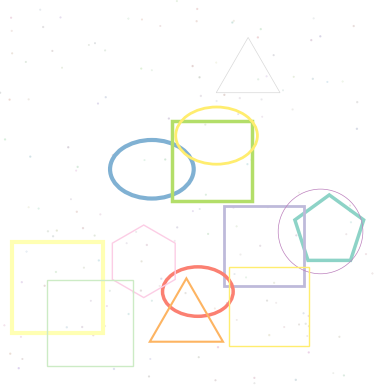[{"shape": "pentagon", "thickness": 2.5, "radius": 0.47, "center": [0.855, 0.4]}, {"shape": "square", "thickness": 3, "radius": 0.59, "center": [0.149, 0.253]}, {"shape": "square", "thickness": 2, "radius": 0.52, "center": [0.685, 0.362]}, {"shape": "oval", "thickness": 2.5, "radius": 0.46, "center": [0.514, 0.243]}, {"shape": "oval", "thickness": 3, "radius": 0.54, "center": [0.394, 0.56]}, {"shape": "triangle", "thickness": 1.5, "radius": 0.55, "center": [0.484, 0.167]}, {"shape": "square", "thickness": 2.5, "radius": 0.52, "center": [0.55, 0.581]}, {"shape": "hexagon", "thickness": 1, "radius": 0.47, "center": [0.373, 0.321]}, {"shape": "triangle", "thickness": 0.5, "radius": 0.48, "center": [0.644, 0.807]}, {"shape": "circle", "thickness": 0.5, "radius": 0.55, "center": [0.833, 0.399]}, {"shape": "square", "thickness": 1, "radius": 0.56, "center": [0.234, 0.161]}, {"shape": "oval", "thickness": 2, "radius": 0.53, "center": [0.563, 0.648]}, {"shape": "square", "thickness": 1, "radius": 0.51, "center": [0.699, 0.205]}]